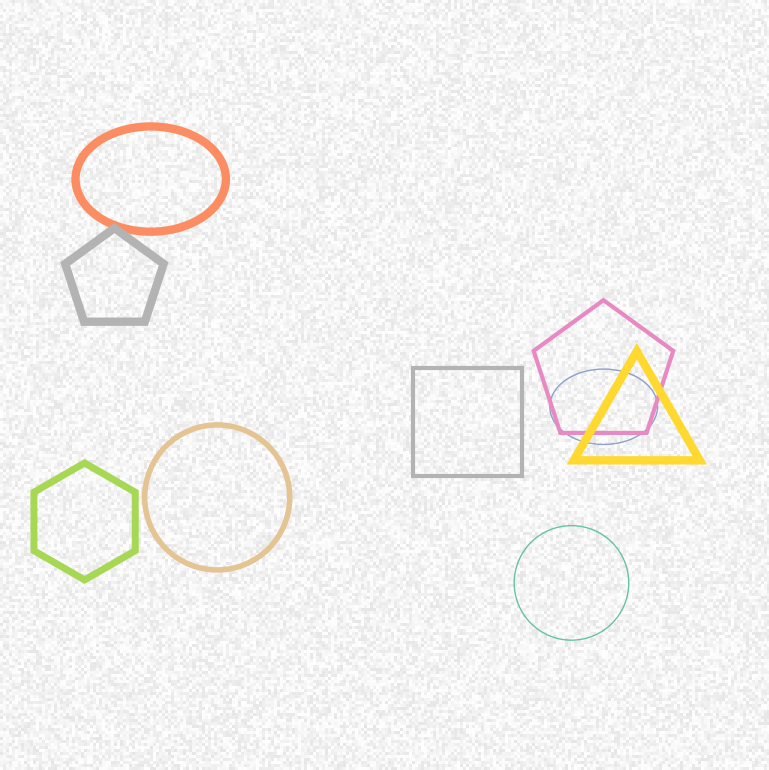[{"shape": "circle", "thickness": 0.5, "radius": 0.37, "center": [0.742, 0.243]}, {"shape": "oval", "thickness": 3, "radius": 0.49, "center": [0.196, 0.767]}, {"shape": "oval", "thickness": 0.5, "radius": 0.35, "center": [0.784, 0.472]}, {"shape": "pentagon", "thickness": 1.5, "radius": 0.48, "center": [0.784, 0.515]}, {"shape": "hexagon", "thickness": 2.5, "radius": 0.38, "center": [0.11, 0.323]}, {"shape": "triangle", "thickness": 3, "radius": 0.47, "center": [0.827, 0.449]}, {"shape": "circle", "thickness": 2, "radius": 0.47, "center": [0.282, 0.354]}, {"shape": "pentagon", "thickness": 3, "radius": 0.34, "center": [0.149, 0.637]}, {"shape": "square", "thickness": 1.5, "radius": 0.35, "center": [0.607, 0.452]}]